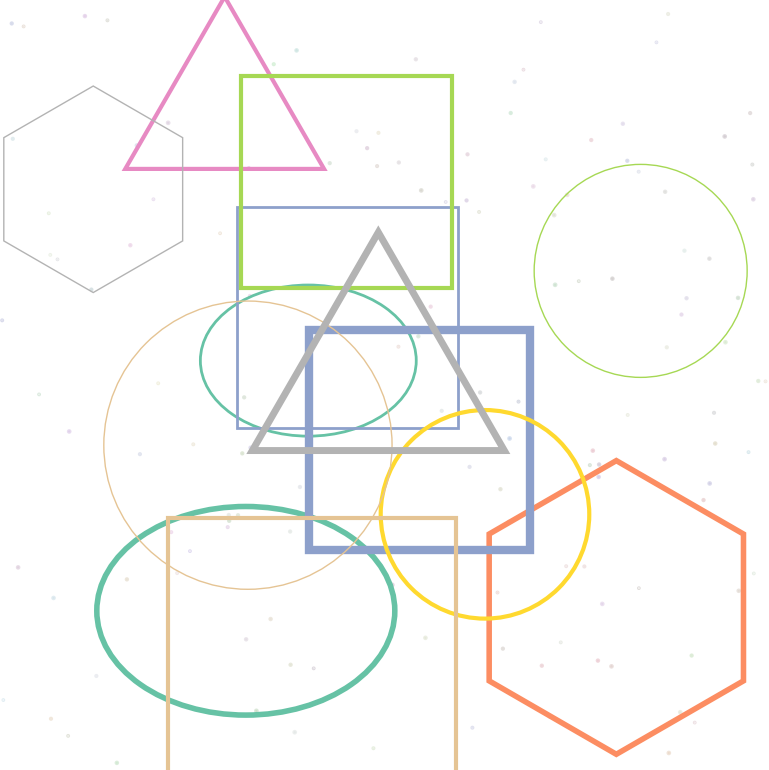[{"shape": "oval", "thickness": 1, "radius": 0.7, "center": [0.4, 0.532]}, {"shape": "oval", "thickness": 2, "radius": 0.97, "center": [0.319, 0.207]}, {"shape": "hexagon", "thickness": 2, "radius": 0.95, "center": [0.8, 0.211]}, {"shape": "square", "thickness": 1, "radius": 0.72, "center": [0.451, 0.587]}, {"shape": "square", "thickness": 3, "radius": 0.72, "center": [0.544, 0.428]}, {"shape": "triangle", "thickness": 1.5, "radius": 0.75, "center": [0.292, 0.855]}, {"shape": "square", "thickness": 1.5, "radius": 0.69, "center": [0.45, 0.764]}, {"shape": "circle", "thickness": 0.5, "radius": 0.69, "center": [0.832, 0.648]}, {"shape": "circle", "thickness": 1.5, "radius": 0.68, "center": [0.63, 0.332]}, {"shape": "circle", "thickness": 0.5, "radius": 0.94, "center": [0.322, 0.422]}, {"shape": "square", "thickness": 1.5, "radius": 0.93, "center": [0.405, 0.14]}, {"shape": "triangle", "thickness": 2.5, "radius": 0.94, "center": [0.491, 0.509]}, {"shape": "hexagon", "thickness": 0.5, "radius": 0.67, "center": [0.121, 0.754]}]